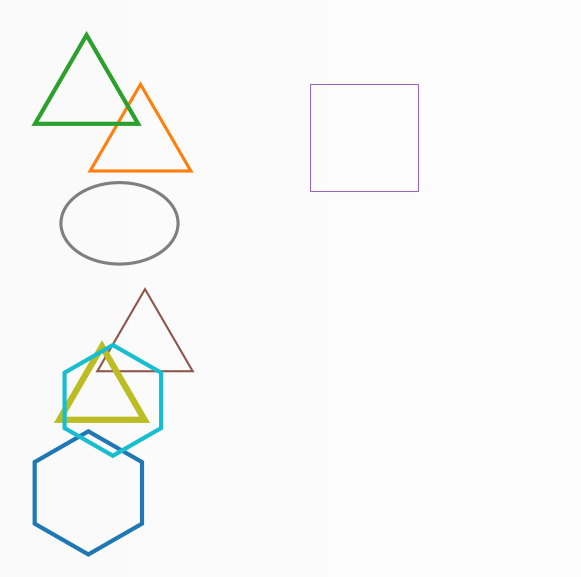[{"shape": "hexagon", "thickness": 2, "radius": 0.53, "center": [0.152, 0.146]}, {"shape": "triangle", "thickness": 1.5, "radius": 0.5, "center": [0.242, 0.753]}, {"shape": "triangle", "thickness": 2, "radius": 0.51, "center": [0.149, 0.836]}, {"shape": "square", "thickness": 0.5, "radius": 0.46, "center": [0.626, 0.761]}, {"shape": "triangle", "thickness": 1, "radius": 0.47, "center": [0.249, 0.404]}, {"shape": "oval", "thickness": 1.5, "radius": 0.5, "center": [0.206, 0.612]}, {"shape": "triangle", "thickness": 3, "radius": 0.42, "center": [0.175, 0.315]}, {"shape": "hexagon", "thickness": 2, "radius": 0.48, "center": [0.194, 0.306]}]